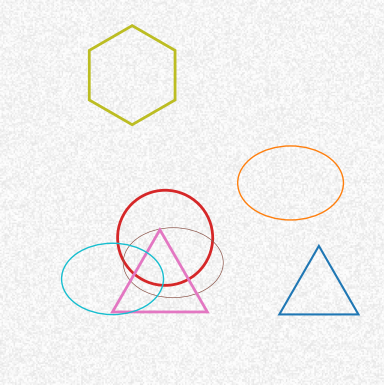[{"shape": "triangle", "thickness": 1.5, "radius": 0.59, "center": [0.828, 0.243]}, {"shape": "oval", "thickness": 1, "radius": 0.69, "center": [0.755, 0.525]}, {"shape": "circle", "thickness": 2, "radius": 0.62, "center": [0.429, 0.382]}, {"shape": "oval", "thickness": 0.5, "radius": 0.65, "center": [0.45, 0.318]}, {"shape": "triangle", "thickness": 2, "radius": 0.71, "center": [0.415, 0.261]}, {"shape": "hexagon", "thickness": 2, "radius": 0.64, "center": [0.343, 0.805]}, {"shape": "oval", "thickness": 1, "radius": 0.66, "center": [0.292, 0.276]}]